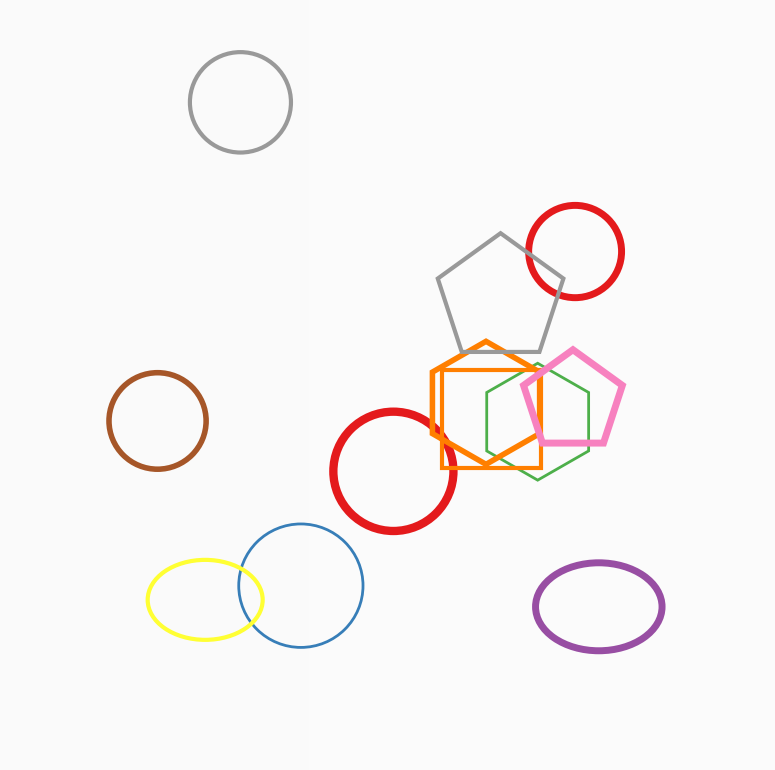[{"shape": "circle", "thickness": 2.5, "radius": 0.3, "center": [0.742, 0.673]}, {"shape": "circle", "thickness": 3, "radius": 0.39, "center": [0.508, 0.388]}, {"shape": "circle", "thickness": 1, "radius": 0.4, "center": [0.388, 0.239]}, {"shape": "hexagon", "thickness": 1, "radius": 0.38, "center": [0.694, 0.452]}, {"shape": "oval", "thickness": 2.5, "radius": 0.41, "center": [0.773, 0.212]}, {"shape": "square", "thickness": 1.5, "radius": 0.32, "center": [0.634, 0.456]}, {"shape": "hexagon", "thickness": 2, "radius": 0.4, "center": [0.627, 0.477]}, {"shape": "oval", "thickness": 1.5, "radius": 0.37, "center": [0.265, 0.221]}, {"shape": "circle", "thickness": 2, "radius": 0.31, "center": [0.203, 0.453]}, {"shape": "pentagon", "thickness": 2.5, "radius": 0.34, "center": [0.739, 0.479]}, {"shape": "circle", "thickness": 1.5, "radius": 0.33, "center": [0.31, 0.867]}, {"shape": "pentagon", "thickness": 1.5, "radius": 0.43, "center": [0.646, 0.612]}]